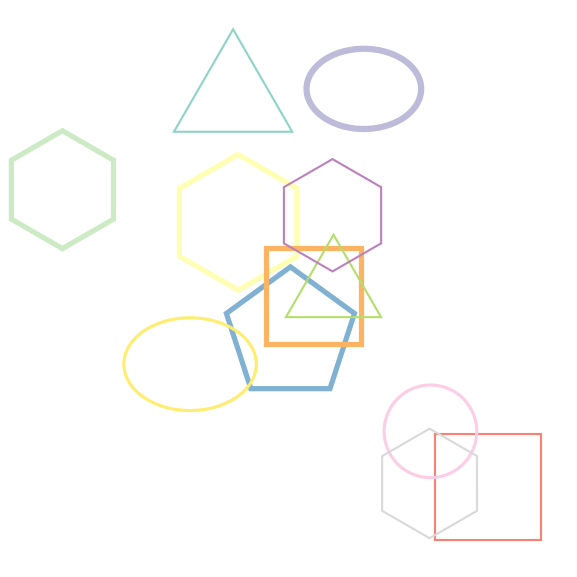[{"shape": "triangle", "thickness": 1, "radius": 0.59, "center": [0.404, 0.83]}, {"shape": "hexagon", "thickness": 2.5, "radius": 0.59, "center": [0.412, 0.614]}, {"shape": "oval", "thickness": 3, "radius": 0.5, "center": [0.63, 0.845]}, {"shape": "square", "thickness": 1, "radius": 0.46, "center": [0.844, 0.156]}, {"shape": "pentagon", "thickness": 2.5, "radius": 0.58, "center": [0.503, 0.42]}, {"shape": "square", "thickness": 2.5, "radius": 0.41, "center": [0.542, 0.486]}, {"shape": "triangle", "thickness": 1, "radius": 0.48, "center": [0.578, 0.498]}, {"shape": "circle", "thickness": 1.5, "radius": 0.4, "center": [0.745, 0.252]}, {"shape": "hexagon", "thickness": 1, "radius": 0.47, "center": [0.744, 0.162]}, {"shape": "hexagon", "thickness": 1, "radius": 0.49, "center": [0.576, 0.626]}, {"shape": "hexagon", "thickness": 2.5, "radius": 0.51, "center": [0.108, 0.671]}, {"shape": "oval", "thickness": 1.5, "radius": 0.57, "center": [0.329, 0.369]}]